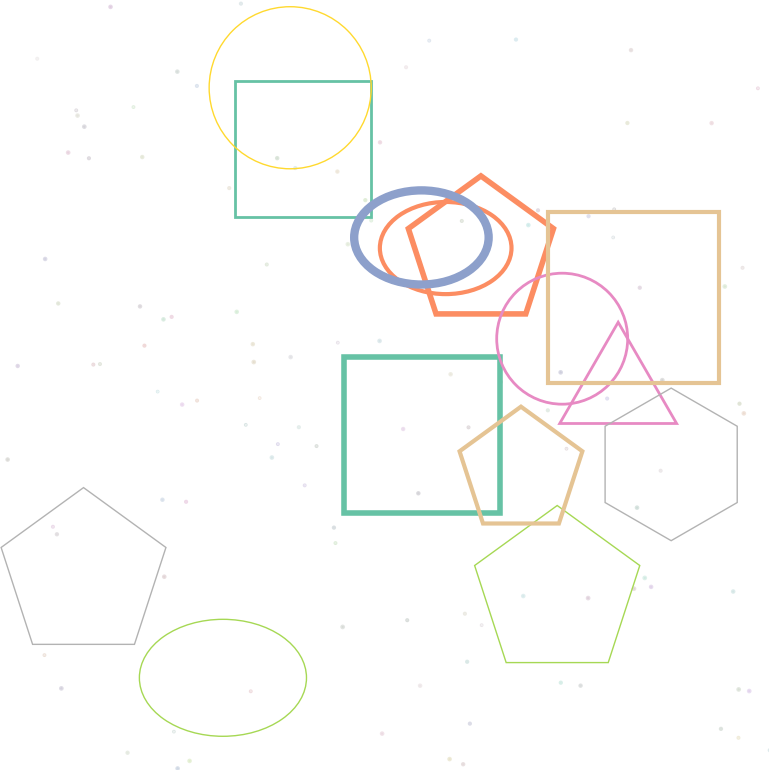[{"shape": "square", "thickness": 1, "radius": 0.44, "center": [0.394, 0.807]}, {"shape": "square", "thickness": 2, "radius": 0.51, "center": [0.548, 0.435]}, {"shape": "oval", "thickness": 1.5, "radius": 0.43, "center": [0.579, 0.678]}, {"shape": "pentagon", "thickness": 2, "radius": 0.5, "center": [0.625, 0.672]}, {"shape": "oval", "thickness": 3, "radius": 0.44, "center": [0.547, 0.692]}, {"shape": "circle", "thickness": 1, "radius": 0.43, "center": [0.73, 0.56]}, {"shape": "triangle", "thickness": 1, "radius": 0.44, "center": [0.803, 0.494]}, {"shape": "oval", "thickness": 0.5, "radius": 0.54, "center": [0.29, 0.12]}, {"shape": "pentagon", "thickness": 0.5, "radius": 0.56, "center": [0.724, 0.231]}, {"shape": "circle", "thickness": 0.5, "radius": 0.53, "center": [0.377, 0.886]}, {"shape": "pentagon", "thickness": 1.5, "radius": 0.42, "center": [0.677, 0.388]}, {"shape": "square", "thickness": 1.5, "radius": 0.55, "center": [0.823, 0.614]}, {"shape": "hexagon", "thickness": 0.5, "radius": 0.5, "center": [0.872, 0.397]}, {"shape": "pentagon", "thickness": 0.5, "radius": 0.56, "center": [0.108, 0.254]}]